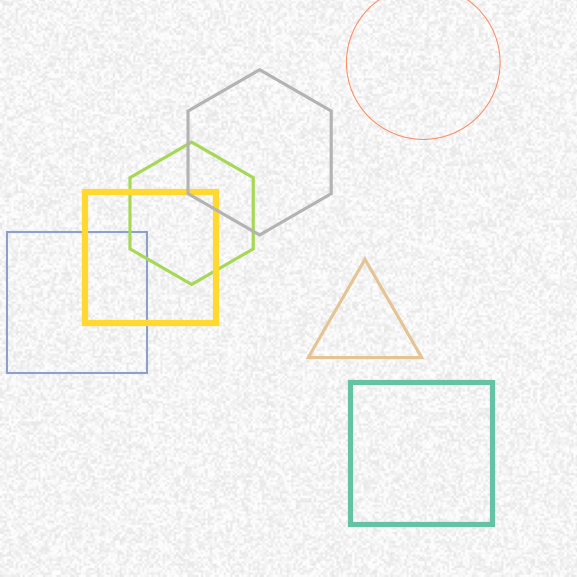[{"shape": "square", "thickness": 2.5, "radius": 0.61, "center": [0.729, 0.216]}, {"shape": "circle", "thickness": 0.5, "radius": 0.67, "center": [0.733, 0.891]}, {"shape": "square", "thickness": 1, "radius": 0.61, "center": [0.133, 0.476]}, {"shape": "hexagon", "thickness": 1.5, "radius": 0.62, "center": [0.332, 0.63]}, {"shape": "square", "thickness": 3, "radius": 0.57, "center": [0.26, 0.553]}, {"shape": "triangle", "thickness": 1.5, "radius": 0.57, "center": [0.632, 0.437]}, {"shape": "hexagon", "thickness": 1.5, "radius": 0.72, "center": [0.45, 0.735]}]